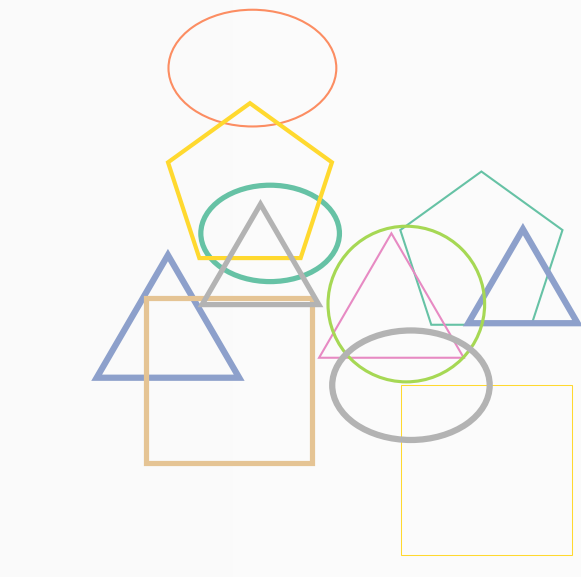[{"shape": "pentagon", "thickness": 1, "radius": 0.73, "center": [0.828, 0.555]}, {"shape": "oval", "thickness": 2.5, "radius": 0.6, "center": [0.465, 0.595]}, {"shape": "oval", "thickness": 1, "radius": 0.72, "center": [0.434, 0.881]}, {"shape": "triangle", "thickness": 3, "radius": 0.54, "center": [0.9, 0.494]}, {"shape": "triangle", "thickness": 3, "radius": 0.71, "center": [0.289, 0.416]}, {"shape": "triangle", "thickness": 1, "radius": 0.72, "center": [0.673, 0.451]}, {"shape": "circle", "thickness": 1.5, "radius": 0.67, "center": [0.699, 0.473]}, {"shape": "square", "thickness": 0.5, "radius": 0.73, "center": [0.837, 0.185]}, {"shape": "pentagon", "thickness": 2, "radius": 0.74, "center": [0.43, 0.672]}, {"shape": "square", "thickness": 2.5, "radius": 0.71, "center": [0.394, 0.34]}, {"shape": "triangle", "thickness": 2.5, "radius": 0.58, "center": [0.448, 0.53]}, {"shape": "oval", "thickness": 3, "radius": 0.68, "center": [0.707, 0.332]}]